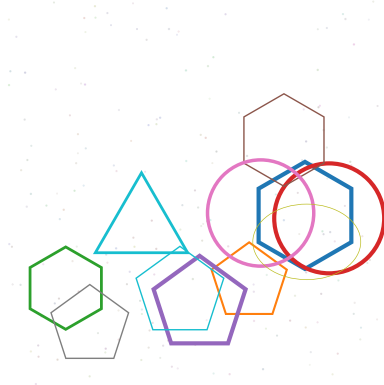[{"shape": "hexagon", "thickness": 3, "radius": 0.7, "center": [0.792, 0.44]}, {"shape": "pentagon", "thickness": 1.5, "radius": 0.51, "center": [0.647, 0.268]}, {"shape": "hexagon", "thickness": 2, "radius": 0.53, "center": [0.171, 0.252]}, {"shape": "circle", "thickness": 3, "radius": 0.71, "center": [0.855, 0.433]}, {"shape": "pentagon", "thickness": 3, "radius": 0.63, "center": [0.518, 0.21]}, {"shape": "hexagon", "thickness": 1, "radius": 0.6, "center": [0.738, 0.636]}, {"shape": "circle", "thickness": 2.5, "radius": 0.69, "center": [0.677, 0.447]}, {"shape": "pentagon", "thickness": 1, "radius": 0.53, "center": [0.233, 0.155]}, {"shape": "oval", "thickness": 0.5, "radius": 0.7, "center": [0.797, 0.372]}, {"shape": "pentagon", "thickness": 1, "radius": 0.6, "center": [0.467, 0.24]}, {"shape": "triangle", "thickness": 2, "radius": 0.69, "center": [0.368, 0.413]}]